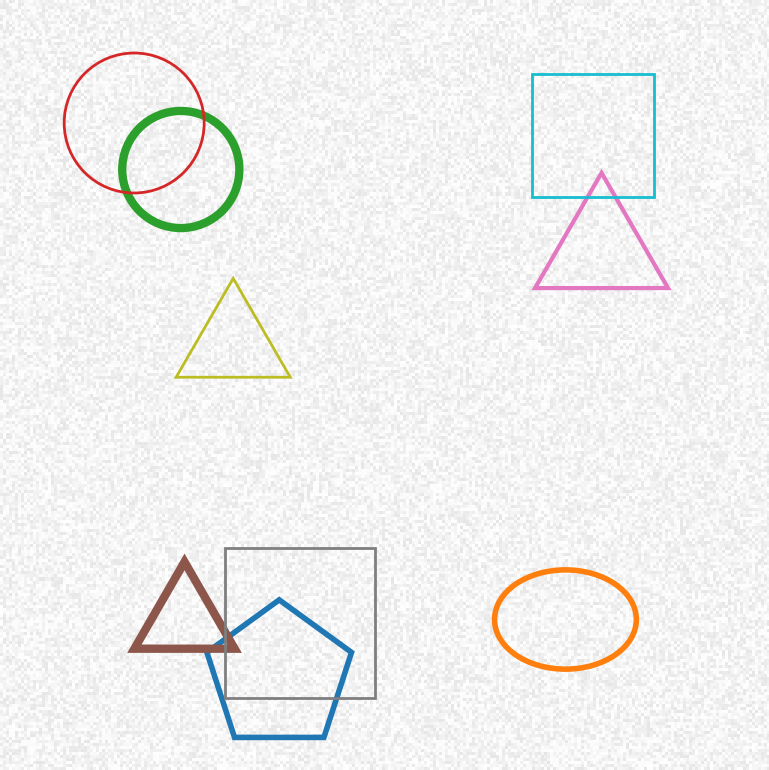[{"shape": "pentagon", "thickness": 2, "radius": 0.49, "center": [0.363, 0.122]}, {"shape": "oval", "thickness": 2, "radius": 0.46, "center": [0.734, 0.195]}, {"shape": "circle", "thickness": 3, "radius": 0.38, "center": [0.235, 0.78]}, {"shape": "circle", "thickness": 1, "radius": 0.45, "center": [0.174, 0.84]}, {"shape": "triangle", "thickness": 3, "radius": 0.38, "center": [0.24, 0.195]}, {"shape": "triangle", "thickness": 1.5, "radius": 0.5, "center": [0.781, 0.676]}, {"shape": "square", "thickness": 1, "radius": 0.48, "center": [0.389, 0.191]}, {"shape": "triangle", "thickness": 1, "radius": 0.43, "center": [0.303, 0.553]}, {"shape": "square", "thickness": 1, "radius": 0.4, "center": [0.77, 0.824]}]